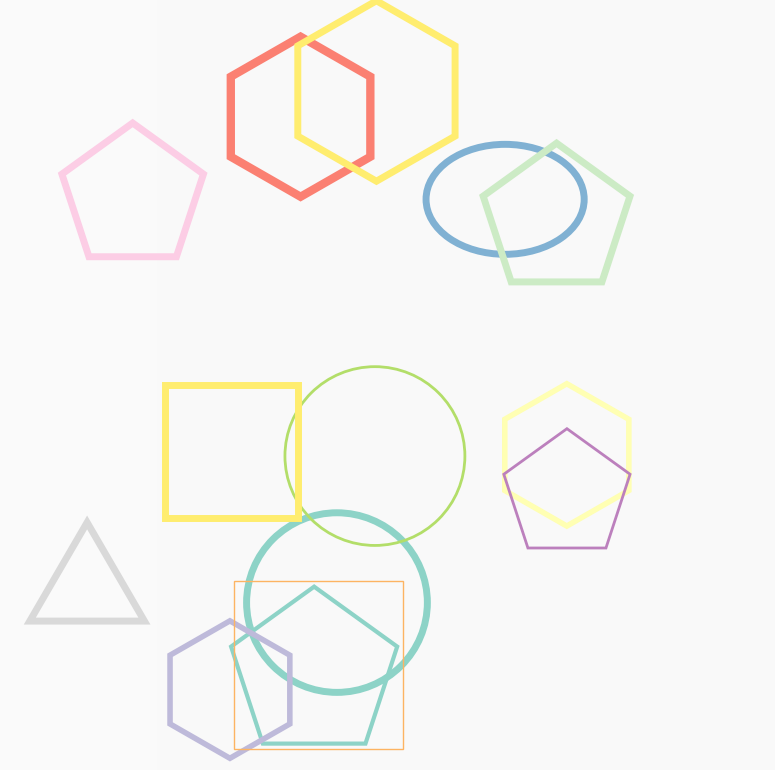[{"shape": "pentagon", "thickness": 1.5, "radius": 0.56, "center": [0.405, 0.125]}, {"shape": "circle", "thickness": 2.5, "radius": 0.58, "center": [0.435, 0.217]}, {"shape": "hexagon", "thickness": 2, "radius": 0.46, "center": [0.731, 0.409]}, {"shape": "hexagon", "thickness": 2, "radius": 0.45, "center": [0.297, 0.104]}, {"shape": "hexagon", "thickness": 3, "radius": 0.52, "center": [0.388, 0.848]}, {"shape": "oval", "thickness": 2.5, "radius": 0.51, "center": [0.652, 0.741]}, {"shape": "square", "thickness": 0.5, "radius": 0.55, "center": [0.411, 0.137]}, {"shape": "circle", "thickness": 1, "radius": 0.58, "center": [0.484, 0.408]}, {"shape": "pentagon", "thickness": 2.5, "radius": 0.48, "center": [0.171, 0.744]}, {"shape": "triangle", "thickness": 2.5, "radius": 0.43, "center": [0.112, 0.236]}, {"shape": "pentagon", "thickness": 1, "radius": 0.43, "center": [0.732, 0.358]}, {"shape": "pentagon", "thickness": 2.5, "radius": 0.5, "center": [0.718, 0.714]}, {"shape": "hexagon", "thickness": 2.5, "radius": 0.59, "center": [0.486, 0.882]}, {"shape": "square", "thickness": 2.5, "radius": 0.43, "center": [0.299, 0.413]}]